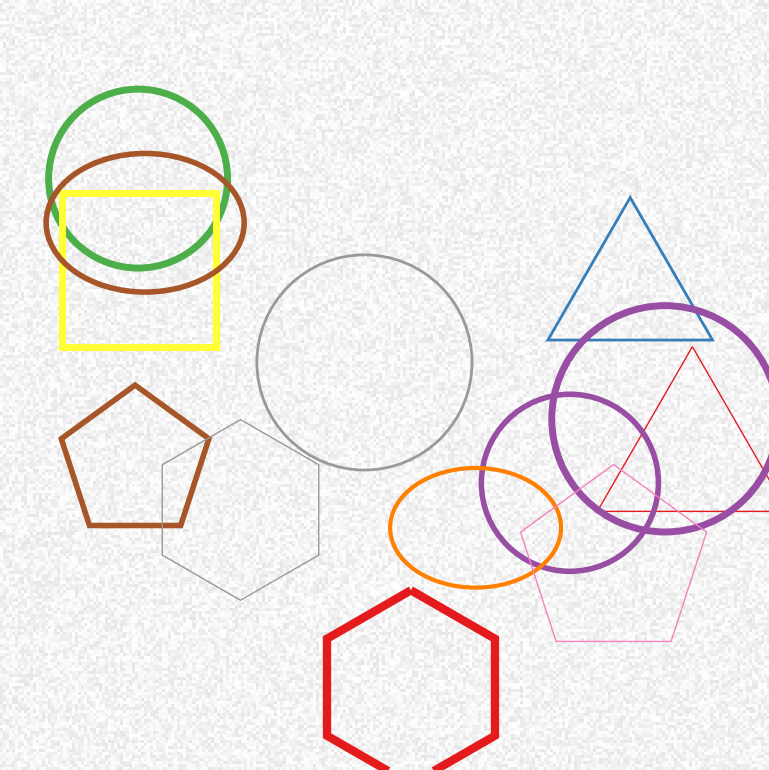[{"shape": "triangle", "thickness": 0.5, "radius": 0.71, "center": [0.899, 0.407]}, {"shape": "hexagon", "thickness": 3, "radius": 0.63, "center": [0.534, 0.108]}, {"shape": "triangle", "thickness": 1, "radius": 0.62, "center": [0.818, 0.62]}, {"shape": "circle", "thickness": 2.5, "radius": 0.58, "center": [0.179, 0.768]}, {"shape": "circle", "thickness": 2, "radius": 0.57, "center": [0.74, 0.373]}, {"shape": "circle", "thickness": 2.5, "radius": 0.73, "center": [0.864, 0.456]}, {"shape": "oval", "thickness": 1.5, "radius": 0.56, "center": [0.618, 0.315]}, {"shape": "square", "thickness": 2.5, "radius": 0.5, "center": [0.18, 0.65]}, {"shape": "oval", "thickness": 2, "radius": 0.64, "center": [0.189, 0.711]}, {"shape": "pentagon", "thickness": 2, "radius": 0.5, "center": [0.175, 0.399]}, {"shape": "pentagon", "thickness": 0.5, "radius": 0.64, "center": [0.797, 0.27]}, {"shape": "circle", "thickness": 1, "radius": 0.7, "center": [0.473, 0.529]}, {"shape": "hexagon", "thickness": 0.5, "radius": 0.59, "center": [0.312, 0.338]}]